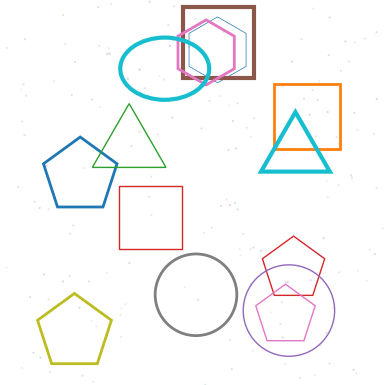[{"shape": "hexagon", "thickness": 0.5, "radius": 0.43, "center": [0.565, 0.871]}, {"shape": "pentagon", "thickness": 2, "radius": 0.5, "center": [0.208, 0.544]}, {"shape": "square", "thickness": 2, "radius": 0.42, "center": [0.797, 0.698]}, {"shape": "triangle", "thickness": 1, "radius": 0.55, "center": [0.335, 0.62]}, {"shape": "square", "thickness": 1, "radius": 0.41, "center": [0.391, 0.435]}, {"shape": "pentagon", "thickness": 1, "radius": 0.43, "center": [0.762, 0.302]}, {"shape": "circle", "thickness": 1, "radius": 0.59, "center": [0.75, 0.193]}, {"shape": "square", "thickness": 3, "radius": 0.46, "center": [0.567, 0.889]}, {"shape": "pentagon", "thickness": 1, "radius": 0.41, "center": [0.742, 0.181]}, {"shape": "hexagon", "thickness": 2, "radius": 0.42, "center": [0.535, 0.864]}, {"shape": "circle", "thickness": 2, "radius": 0.53, "center": [0.509, 0.234]}, {"shape": "pentagon", "thickness": 2, "radius": 0.5, "center": [0.193, 0.137]}, {"shape": "triangle", "thickness": 3, "radius": 0.52, "center": [0.767, 0.606]}, {"shape": "oval", "thickness": 3, "radius": 0.58, "center": [0.428, 0.822]}]